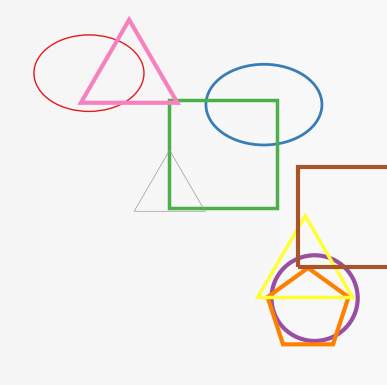[{"shape": "oval", "thickness": 1, "radius": 0.71, "center": [0.23, 0.81]}, {"shape": "oval", "thickness": 2, "radius": 0.75, "center": [0.681, 0.728]}, {"shape": "square", "thickness": 2.5, "radius": 0.7, "center": [0.575, 0.6]}, {"shape": "circle", "thickness": 3, "radius": 0.56, "center": [0.812, 0.226]}, {"shape": "pentagon", "thickness": 3, "radius": 0.55, "center": [0.795, 0.194]}, {"shape": "triangle", "thickness": 2.5, "radius": 0.71, "center": [0.788, 0.298]}, {"shape": "square", "thickness": 3, "radius": 0.65, "center": [0.897, 0.436]}, {"shape": "triangle", "thickness": 3, "radius": 0.72, "center": [0.333, 0.805]}, {"shape": "triangle", "thickness": 0.5, "radius": 0.53, "center": [0.438, 0.504]}]